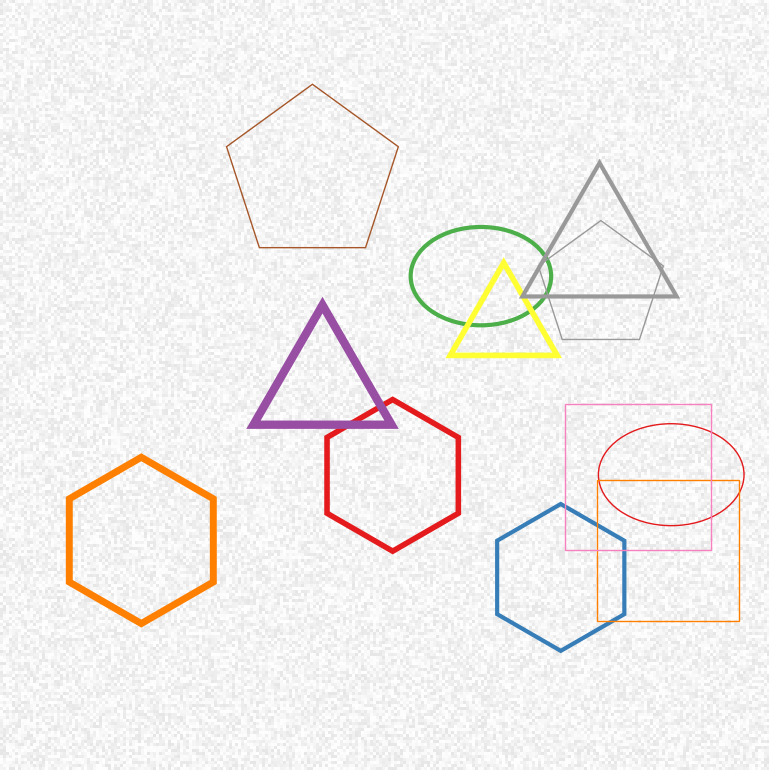[{"shape": "hexagon", "thickness": 2, "radius": 0.49, "center": [0.51, 0.383]}, {"shape": "oval", "thickness": 0.5, "radius": 0.47, "center": [0.872, 0.384]}, {"shape": "hexagon", "thickness": 1.5, "radius": 0.48, "center": [0.728, 0.25]}, {"shape": "oval", "thickness": 1.5, "radius": 0.46, "center": [0.625, 0.641]}, {"shape": "triangle", "thickness": 3, "radius": 0.52, "center": [0.419, 0.5]}, {"shape": "hexagon", "thickness": 2.5, "radius": 0.54, "center": [0.184, 0.298]}, {"shape": "square", "thickness": 0.5, "radius": 0.46, "center": [0.867, 0.285]}, {"shape": "triangle", "thickness": 2, "radius": 0.4, "center": [0.654, 0.579]}, {"shape": "pentagon", "thickness": 0.5, "radius": 0.59, "center": [0.406, 0.773]}, {"shape": "square", "thickness": 0.5, "radius": 0.47, "center": [0.829, 0.38]}, {"shape": "triangle", "thickness": 1.5, "radius": 0.58, "center": [0.779, 0.673]}, {"shape": "pentagon", "thickness": 0.5, "radius": 0.43, "center": [0.78, 0.628]}]